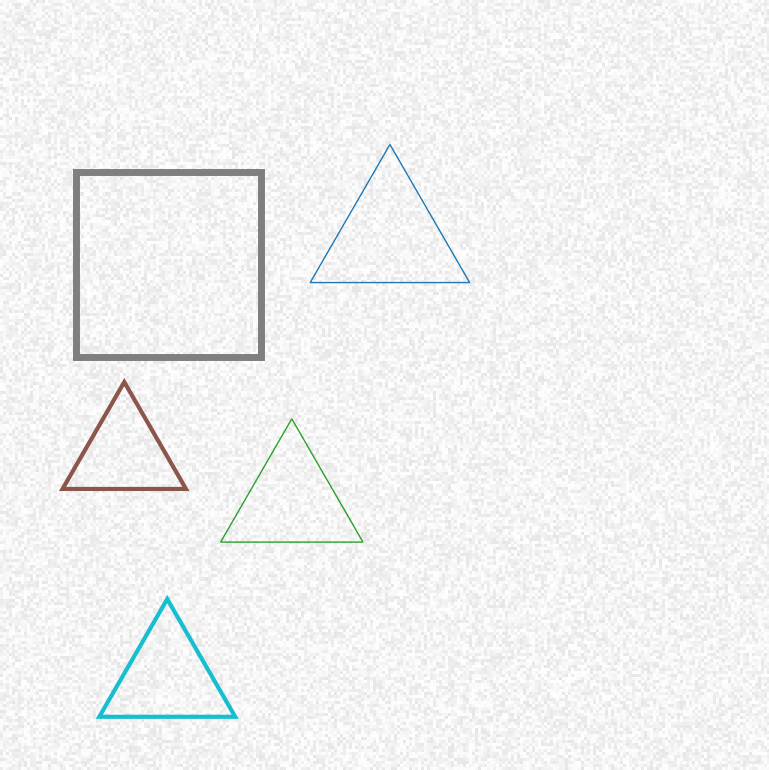[{"shape": "triangle", "thickness": 0.5, "radius": 0.6, "center": [0.506, 0.693]}, {"shape": "triangle", "thickness": 0.5, "radius": 0.53, "center": [0.379, 0.349]}, {"shape": "triangle", "thickness": 1.5, "radius": 0.46, "center": [0.161, 0.411]}, {"shape": "square", "thickness": 2.5, "radius": 0.6, "center": [0.219, 0.657]}, {"shape": "triangle", "thickness": 1.5, "radius": 0.51, "center": [0.217, 0.12]}]